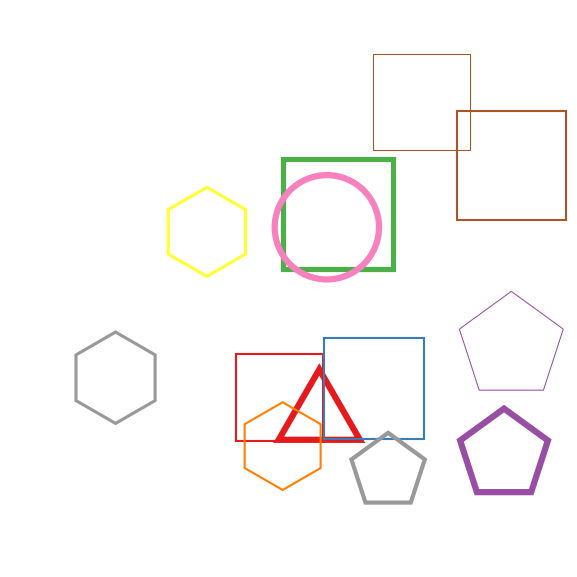[{"shape": "square", "thickness": 1, "radius": 0.38, "center": [0.485, 0.312]}, {"shape": "triangle", "thickness": 3, "radius": 0.41, "center": [0.553, 0.278]}, {"shape": "square", "thickness": 1, "radius": 0.44, "center": [0.648, 0.326]}, {"shape": "square", "thickness": 2.5, "radius": 0.47, "center": [0.585, 0.628]}, {"shape": "pentagon", "thickness": 0.5, "radius": 0.47, "center": [0.885, 0.4]}, {"shape": "pentagon", "thickness": 3, "radius": 0.4, "center": [0.873, 0.212]}, {"shape": "hexagon", "thickness": 1, "radius": 0.38, "center": [0.489, 0.227]}, {"shape": "hexagon", "thickness": 1.5, "radius": 0.39, "center": [0.358, 0.598]}, {"shape": "square", "thickness": 1, "radius": 0.47, "center": [0.886, 0.712]}, {"shape": "square", "thickness": 0.5, "radius": 0.42, "center": [0.73, 0.822]}, {"shape": "circle", "thickness": 3, "radius": 0.45, "center": [0.566, 0.606]}, {"shape": "pentagon", "thickness": 2, "radius": 0.33, "center": [0.672, 0.183]}, {"shape": "hexagon", "thickness": 1.5, "radius": 0.4, "center": [0.2, 0.345]}]